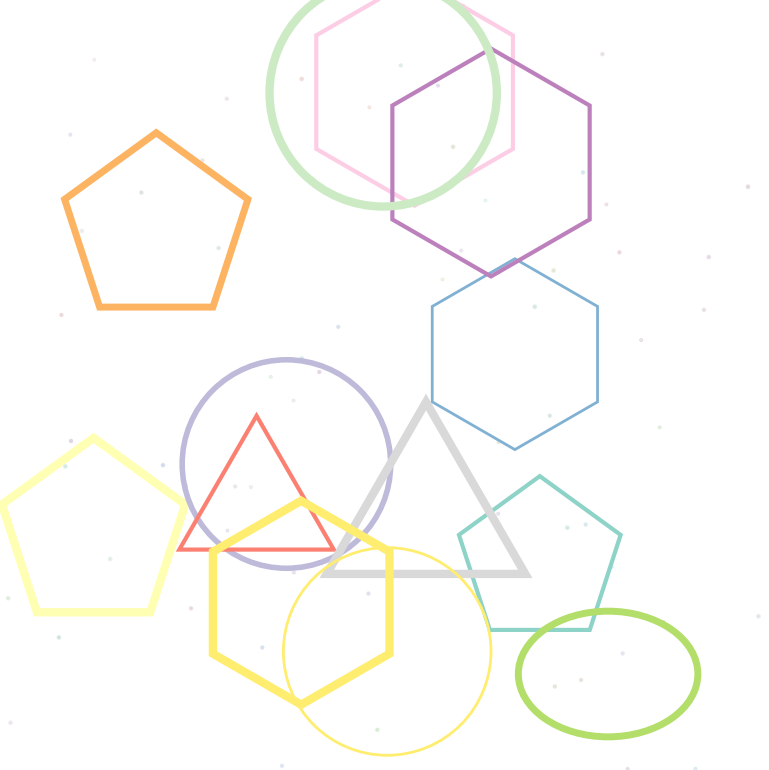[{"shape": "pentagon", "thickness": 1.5, "radius": 0.55, "center": [0.701, 0.271]}, {"shape": "pentagon", "thickness": 3, "radius": 0.63, "center": [0.122, 0.306]}, {"shape": "circle", "thickness": 2, "radius": 0.68, "center": [0.372, 0.397]}, {"shape": "triangle", "thickness": 1.5, "radius": 0.58, "center": [0.333, 0.344]}, {"shape": "hexagon", "thickness": 1, "radius": 0.62, "center": [0.669, 0.54]}, {"shape": "pentagon", "thickness": 2.5, "radius": 0.63, "center": [0.203, 0.702]}, {"shape": "oval", "thickness": 2.5, "radius": 0.58, "center": [0.79, 0.125]}, {"shape": "hexagon", "thickness": 1.5, "radius": 0.74, "center": [0.538, 0.88]}, {"shape": "triangle", "thickness": 3, "radius": 0.74, "center": [0.553, 0.329]}, {"shape": "hexagon", "thickness": 1.5, "radius": 0.74, "center": [0.638, 0.789]}, {"shape": "circle", "thickness": 3, "radius": 0.74, "center": [0.498, 0.879]}, {"shape": "circle", "thickness": 1, "radius": 0.67, "center": [0.503, 0.154]}, {"shape": "hexagon", "thickness": 3, "radius": 0.66, "center": [0.391, 0.217]}]